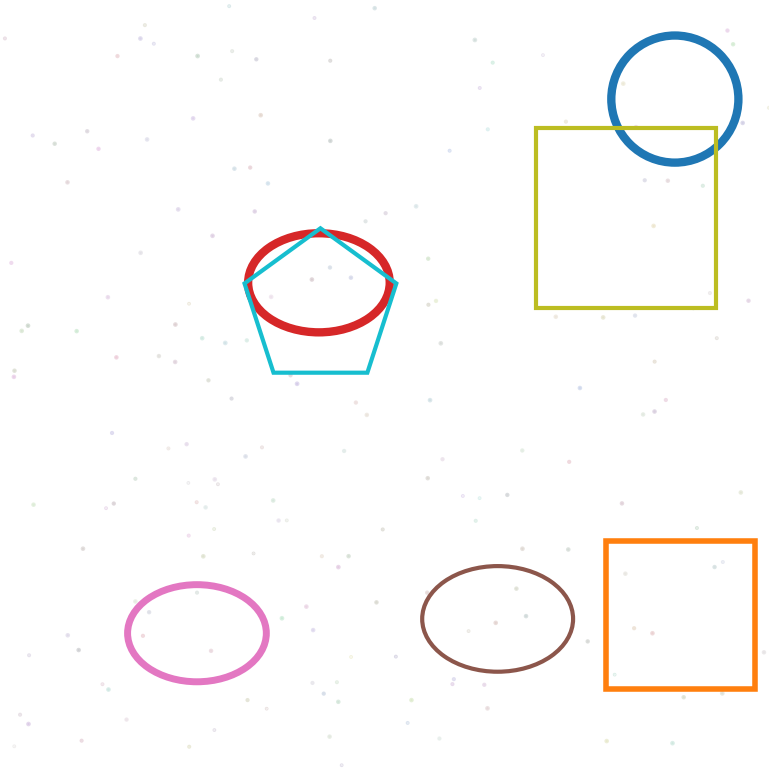[{"shape": "circle", "thickness": 3, "radius": 0.41, "center": [0.876, 0.871]}, {"shape": "square", "thickness": 2, "radius": 0.48, "center": [0.884, 0.201]}, {"shape": "oval", "thickness": 3, "radius": 0.46, "center": [0.414, 0.633]}, {"shape": "oval", "thickness": 1.5, "radius": 0.49, "center": [0.646, 0.196]}, {"shape": "oval", "thickness": 2.5, "radius": 0.45, "center": [0.256, 0.178]}, {"shape": "square", "thickness": 1.5, "radius": 0.58, "center": [0.813, 0.717]}, {"shape": "pentagon", "thickness": 1.5, "radius": 0.52, "center": [0.416, 0.6]}]